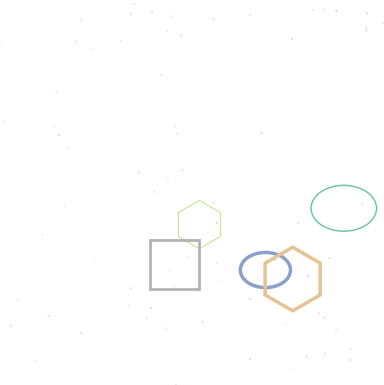[{"shape": "oval", "thickness": 1, "radius": 0.43, "center": [0.893, 0.459]}, {"shape": "oval", "thickness": 2.5, "radius": 0.33, "center": [0.689, 0.299]}, {"shape": "hexagon", "thickness": 0.5, "radius": 0.31, "center": [0.518, 0.417]}, {"shape": "hexagon", "thickness": 2.5, "radius": 0.41, "center": [0.76, 0.275]}, {"shape": "square", "thickness": 2, "radius": 0.32, "center": [0.454, 0.313]}]